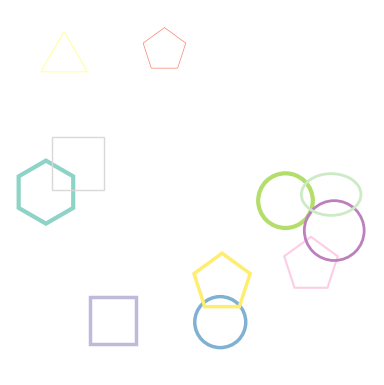[{"shape": "hexagon", "thickness": 3, "radius": 0.41, "center": [0.119, 0.501]}, {"shape": "triangle", "thickness": 1, "radius": 0.35, "center": [0.167, 0.848]}, {"shape": "square", "thickness": 2.5, "radius": 0.3, "center": [0.294, 0.168]}, {"shape": "pentagon", "thickness": 0.5, "radius": 0.29, "center": [0.427, 0.87]}, {"shape": "circle", "thickness": 2.5, "radius": 0.33, "center": [0.572, 0.163]}, {"shape": "circle", "thickness": 3, "radius": 0.35, "center": [0.742, 0.479]}, {"shape": "pentagon", "thickness": 1.5, "radius": 0.37, "center": [0.808, 0.312]}, {"shape": "square", "thickness": 1, "radius": 0.34, "center": [0.203, 0.576]}, {"shape": "circle", "thickness": 2, "radius": 0.39, "center": [0.868, 0.401]}, {"shape": "oval", "thickness": 2, "radius": 0.39, "center": [0.86, 0.495]}, {"shape": "pentagon", "thickness": 2.5, "radius": 0.38, "center": [0.577, 0.266]}]